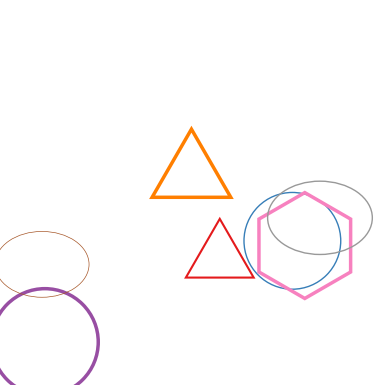[{"shape": "triangle", "thickness": 1.5, "radius": 0.51, "center": [0.571, 0.33]}, {"shape": "circle", "thickness": 1, "radius": 0.63, "center": [0.759, 0.374]}, {"shape": "circle", "thickness": 2.5, "radius": 0.69, "center": [0.117, 0.112]}, {"shape": "triangle", "thickness": 2.5, "radius": 0.59, "center": [0.497, 0.547]}, {"shape": "oval", "thickness": 0.5, "radius": 0.61, "center": [0.109, 0.313]}, {"shape": "hexagon", "thickness": 2.5, "radius": 0.69, "center": [0.792, 0.362]}, {"shape": "oval", "thickness": 1, "radius": 0.68, "center": [0.831, 0.434]}]